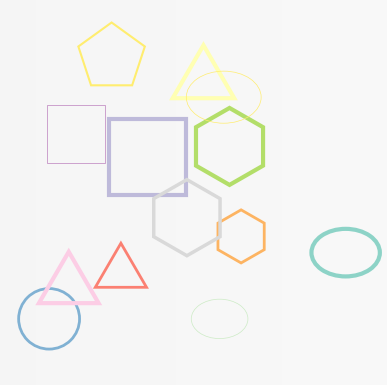[{"shape": "oval", "thickness": 3, "radius": 0.44, "center": [0.892, 0.344]}, {"shape": "triangle", "thickness": 3, "radius": 0.46, "center": [0.525, 0.791]}, {"shape": "square", "thickness": 3, "radius": 0.5, "center": [0.381, 0.592]}, {"shape": "triangle", "thickness": 2, "radius": 0.38, "center": [0.312, 0.292]}, {"shape": "circle", "thickness": 2, "radius": 0.39, "center": [0.127, 0.172]}, {"shape": "hexagon", "thickness": 2, "radius": 0.34, "center": [0.622, 0.386]}, {"shape": "hexagon", "thickness": 3, "radius": 0.5, "center": [0.592, 0.62]}, {"shape": "triangle", "thickness": 3, "radius": 0.44, "center": [0.177, 0.257]}, {"shape": "hexagon", "thickness": 2.5, "radius": 0.49, "center": [0.482, 0.435]}, {"shape": "square", "thickness": 0.5, "radius": 0.38, "center": [0.196, 0.653]}, {"shape": "oval", "thickness": 0.5, "radius": 0.37, "center": [0.567, 0.172]}, {"shape": "pentagon", "thickness": 1.5, "radius": 0.45, "center": [0.288, 0.851]}, {"shape": "oval", "thickness": 0.5, "radius": 0.48, "center": [0.577, 0.748]}]